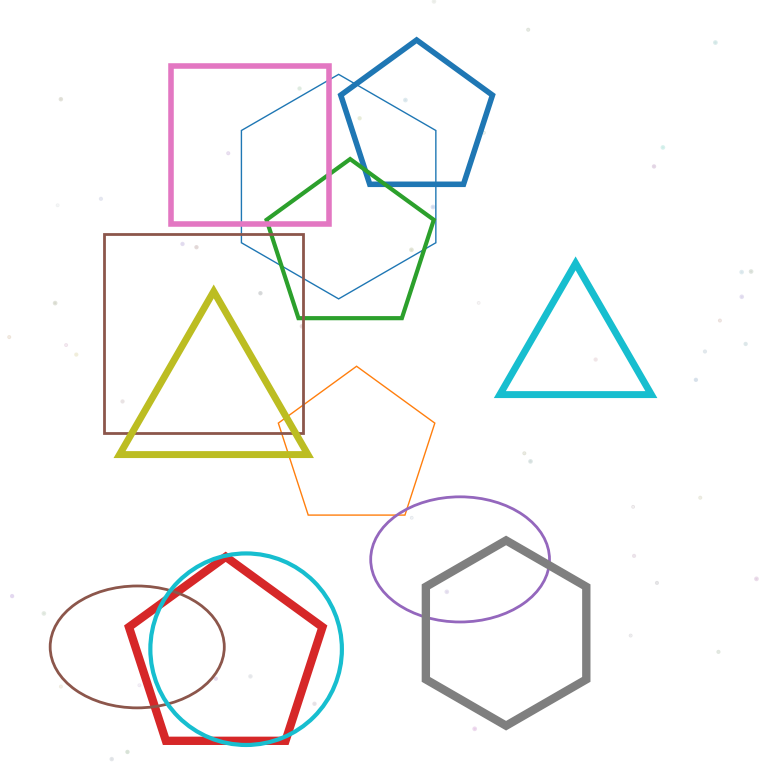[{"shape": "hexagon", "thickness": 0.5, "radius": 0.73, "center": [0.44, 0.758]}, {"shape": "pentagon", "thickness": 2, "radius": 0.52, "center": [0.541, 0.844]}, {"shape": "pentagon", "thickness": 0.5, "radius": 0.53, "center": [0.463, 0.417]}, {"shape": "pentagon", "thickness": 1.5, "radius": 0.57, "center": [0.455, 0.679]}, {"shape": "pentagon", "thickness": 3, "radius": 0.66, "center": [0.293, 0.145]}, {"shape": "oval", "thickness": 1, "radius": 0.58, "center": [0.598, 0.274]}, {"shape": "square", "thickness": 1, "radius": 0.65, "center": [0.264, 0.567]}, {"shape": "oval", "thickness": 1, "radius": 0.57, "center": [0.178, 0.16]}, {"shape": "square", "thickness": 2, "radius": 0.51, "center": [0.324, 0.812]}, {"shape": "hexagon", "thickness": 3, "radius": 0.6, "center": [0.657, 0.178]}, {"shape": "triangle", "thickness": 2.5, "radius": 0.71, "center": [0.278, 0.48]}, {"shape": "triangle", "thickness": 2.5, "radius": 0.57, "center": [0.748, 0.544]}, {"shape": "circle", "thickness": 1.5, "radius": 0.62, "center": [0.32, 0.157]}]